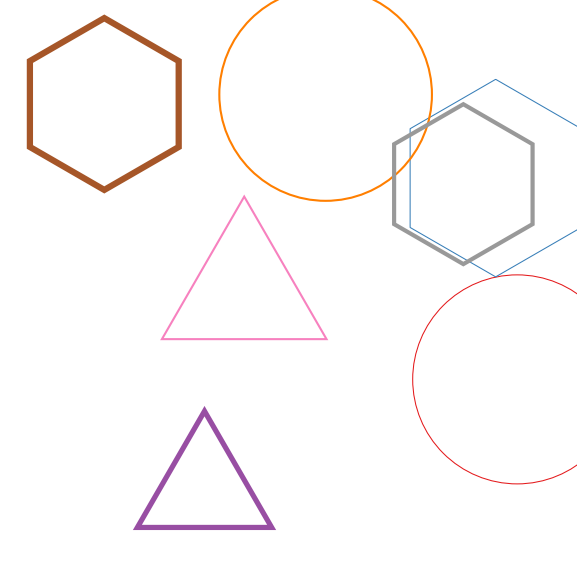[{"shape": "circle", "thickness": 0.5, "radius": 0.9, "center": [0.896, 0.342]}, {"shape": "hexagon", "thickness": 0.5, "radius": 0.86, "center": [0.858, 0.691]}, {"shape": "triangle", "thickness": 2.5, "radius": 0.67, "center": [0.354, 0.153]}, {"shape": "circle", "thickness": 1, "radius": 0.92, "center": [0.564, 0.835]}, {"shape": "hexagon", "thickness": 3, "radius": 0.74, "center": [0.181, 0.819]}, {"shape": "triangle", "thickness": 1, "radius": 0.82, "center": [0.423, 0.494]}, {"shape": "hexagon", "thickness": 2, "radius": 0.69, "center": [0.802, 0.68]}]